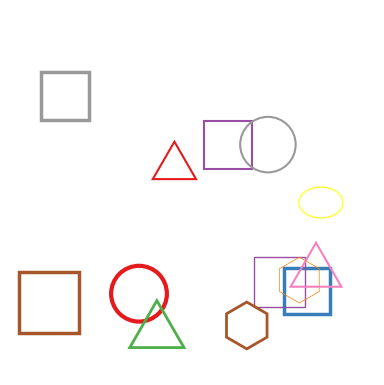[{"shape": "triangle", "thickness": 1.5, "radius": 0.32, "center": [0.453, 0.567]}, {"shape": "circle", "thickness": 3, "radius": 0.36, "center": [0.361, 0.237]}, {"shape": "square", "thickness": 2.5, "radius": 0.3, "center": [0.797, 0.244]}, {"shape": "triangle", "thickness": 2, "radius": 0.41, "center": [0.407, 0.138]}, {"shape": "square", "thickness": 1, "radius": 0.33, "center": [0.726, 0.268]}, {"shape": "square", "thickness": 1.5, "radius": 0.31, "center": [0.592, 0.624]}, {"shape": "hexagon", "thickness": 0.5, "radius": 0.3, "center": [0.778, 0.272]}, {"shape": "oval", "thickness": 1, "radius": 0.29, "center": [0.834, 0.474]}, {"shape": "hexagon", "thickness": 2, "radius": 0.3, "center": [0.641, 0.155]}, {"shape": "square", "thickness": 2.5, "radius": 0.39, "center": [0.128, 0.214]}, {"shape": "triangle", "thickness": 1.5, "radius": 0.38, "center": [0.821, 0.293]}, {"shape": "circle", "thickness": 1.5, "radius": 0.36, "center": [0.696, 0.624]}, {"shape": "square", "thickness": 2.5, "radius": 0.31, "center": [0.17, 0.749]}]